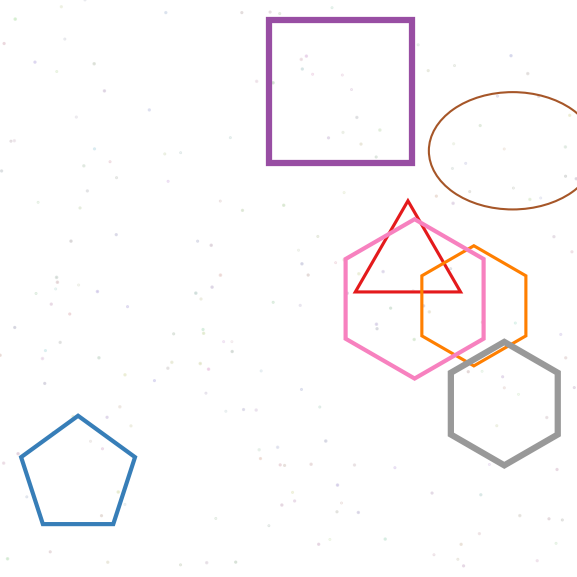[{"shape": "triangle", "thickness": 1.5, "radius": 0.53, "center": [0.706, 0.546]}, {"shape": "pentagon", "thickness": 2, "radius": 0.52, "center": [0.135, 0.175]}, {"shape": "square", "thickness": 3, "radius": 0.62, "center": [0.59, 0.84]}, {"shape": "hexagon", "thickness": 1.5, "radius": 0.52, "center": [0.821, 0.47]}, {"shape": "oval", "thickness": 1, "radius": 0.73, "center": [0.888, 0.738]}, {"shape": "hexagon", "thickness": 2, "radius": 0.69, "center": [0.718, 0.482]}, {"shape": "hexagon", "thickness": 3, "radius": 0.53, "center": [0.873, 0.3]}]